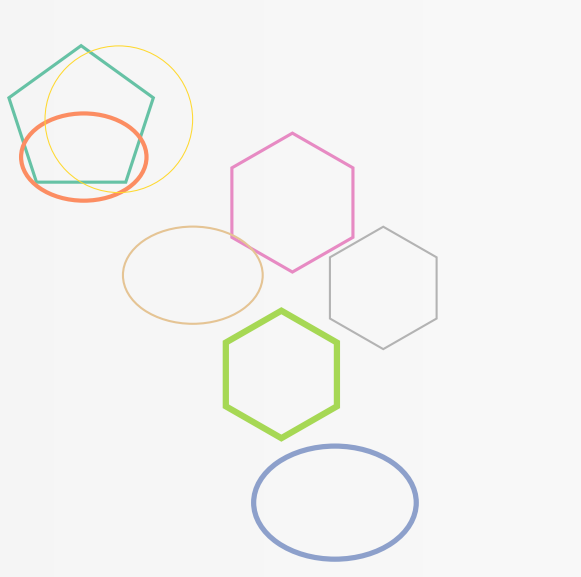[{"shape": "pentagon", "thickness": 1.5, "radius": 0.65, "center": [0.14, 0.789]}, {"shape": "oval", "thickness": 2, "radius": 0.54, "center": [0.144, 0.727]}, {"shape": "oval", "thickness": 2.5, "radius": 0.7, "center": [0.576, 0.129]}, {"shape": "hexagon", "thickness": 1.5, "radius": 0.6, "center": [0.503, 0.648]}, {"shape": "hexagon", "thickness": 3, "radius": 0.55, "center": [0.484, 0.351]}, {"shape": "circle", "thickness": 0.5, "radius": 0.63, "center": [0.204, 0.793]}, {"shape": "oval", "thickness": 1, "radius": 0.6, "center": [0.332, 0.523]}, {"shape": "hexagon", "thickness": 1, "radius": 0.53, "center": [0.659, 0.501]}]